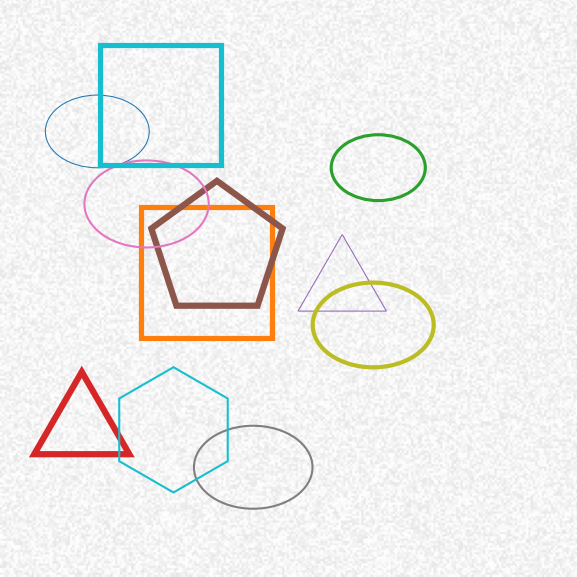[{"shape": "oval", "thickness": 0.5, "radius": 0.45, "center": [0.168, 0.772]}, {"shape": "square", "thickness": 2.5, "radius": 0.57, "center": [0.357, 0.528]}, {"shape": "oval", "thickness": 1.5, "radius": 0.41, "center": [0.655, 0.709]}, {"shape": "triangle", "thickness": 3, "radius": 0.48, "center": [0.142, 0.26]}, {"shape": "triangle", "thickness": 0.5, "radius": 0.44, "center": [0.593, 0.505]}, {"shape": "pentagon", "thickness": 3, "radius": 0.6, "center": [0.376, 0.566]}, {"shape": "oval", "thickness": 1, "radius": 0.54, "center": [0.254, 0.646]}, {"shape": "oval", "thickness": 1, "radius": 0.51, "center": [0.438, 0.19]}, {"shape": "oval", "thickness": 2, "radius": 0.52, "center": [0.646, 0.436]}, {"shape": "square", "thickness": 2.5, "radius": 0.52, "center": [0.278, 0.817]}, {"shape": "hexagon", "thickness": 1, "radius": 0.54, "center": [0.3, 0.255]}]